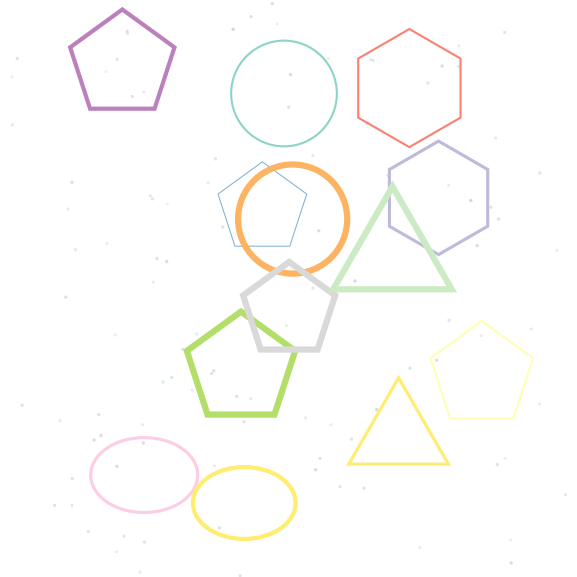[{"shape": "circle", "thickness": 1, "radius": 0.46, "center": [0.492, 0.837]}, {"shape": "pentagon", "thickness": 1, "radius": 0.47, "center": [0.834, 0.35]}, {"shape": "hexagon", "thickness": 1.5, "radius": 0.49, "center": [0.759, 0.657]}, {"shape": "hexagon", "thickness": 1, "radius": 0.51, "center": [0.709, 0.847]}, {"shape": "pentagon", "thickness": 0.5, "radius": 0.4, "center": [0.454, 0.638]}, {"shape": "circle", "thickness": 3, "radius": 0.47, "center": [0.507, 0.62]}, {"shape": "pentagon", "thickness": 3, "radius": 0.49, "center": [0.417, 0.361]}, {"shape": "oval", "thickness": 1.5, "radius": 0.46, "center": [0.25, 0.177]}, {"shape": "pentagon", "thickness": 3, "radius": 0.42, "center": [0.501, 0.462]}, {"shape": "pentagon", "thickness": 2, "radius": 0.47, "center": [0.212, 0.888]}, {"shape": "triangle", "thickness": 3, "radius": 0.59, "center": [0.68, 0.557]}, {"shape": "triangle", "thickness": 1.5, "radius": 0.5, "center": [0.69, 0.245]}, {"shape": "oval", "thickness": 2, "radius": 0.44, "center": [0.423, 0.128]}]